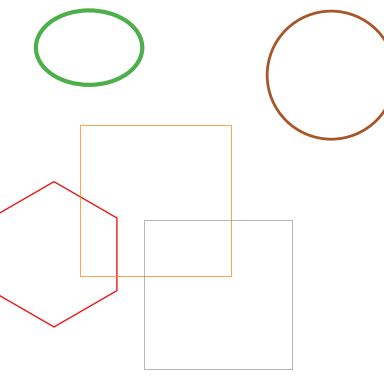[{"shape": "hexagon", "thickness": 1, "radius": 0.94, "center": [0.14, 0.339]}, {"shape": "oval", "thickness": 3, "radius": 0.69, "center": [0.231, 0.876]}, {"shape": "square", "thickness": 0.5, "radius": 0.98, "center": [0.404, 0.48]}, {"shape": "circle", "thickness": 2, "radius": 0.83, "center": [0.86, 0.805]}, {"shape": "square", "thickness": 0.5, "radius": 0.96, "center": [0.567, 0.235]}]